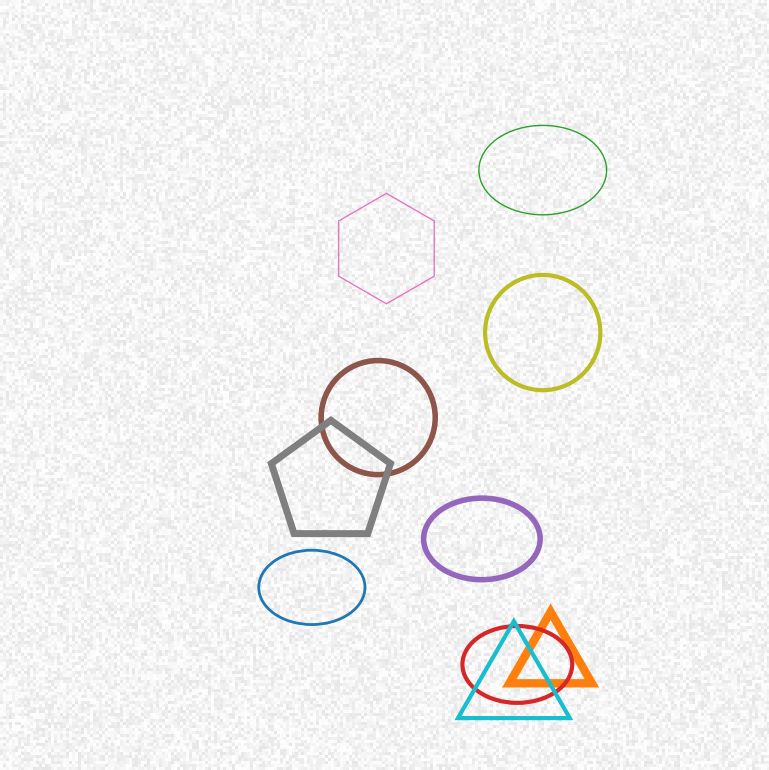[{"shape": "oval", "thickness": 1, "radius": 0.34, "center": [0.405, 0.237]}, {"shape": "triangle", "thickness": 3, "radius": 0.31, "center": [0.715, 0.144]}, {"shape": "oval", "thickness": 0.5, "radius": 0.41, "center": [0.705, 0.779]}, {"shape": "oval", "thickness": 1.5, "radius": 0.36, "center": [0.672, 0.137]}, {"shape": "oval", "thickness": 2, "radius": 0.38, "center": [0.626, 0.3]}, {"shape": "circle", "thickness": 2, "radius": 0.37, "center": [0.491, 0.458]}, {"shape": "hexagon", "thickness": 0.5, "radius": 0.36, "center": [0.502, 0.677]}, {"shape": "pentagon", "thickness": 2.5, "radius": 0.41, "center": [0.43, 0.373]}, {"shape": "circle", "thickness": 1.5, "radius": 0.37, "center": [0.705, 0.568]}, {"shape": "triangle", "thickness": 1.5, "radius": 0.42, "center": [0.667, 0.109]}]